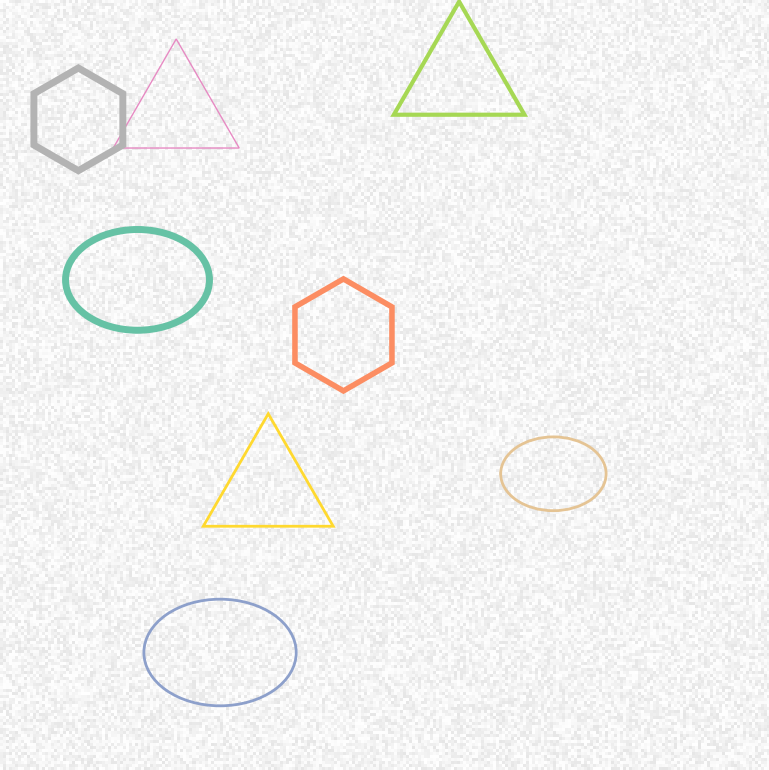[{"shape": "oval", "thickness": 2.5, "radius": 0.47, "center": [0.179, 0.637]}, {"shape": "hexagon", "thickness": 2, "radius": 0.36, "center": [0.446, 0.565]}, {"shape": "oval", "thickness": 1, "radius": 0.49, "center": [0.286, 0.153]}, {"shape": "triangle", "thickness": 0.5, "radius": 0.47, "center": [0.229, 0.855]}, {"shape": "triangle", "thickness": 1.5, "radius": 0.49, "center": [0.596, 0.9]}, {"shape": "triangle", "thickness": 1, "radius": 0.49, "center": [0.348, 0.365]}, {"shape": "oval", "thickness": 1, "radius": 0.34, "center": [0.719, 0.385]}, {"shape": "hexagon", "thickness": 2.5, "radius": 0.33, "center": [0.102, 0.845]}]